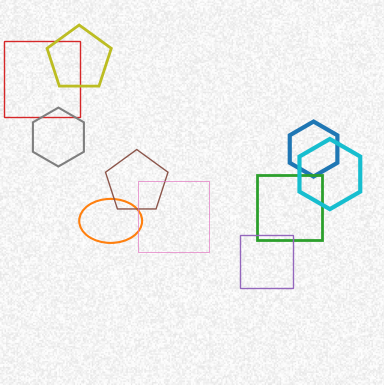[{"shape": "hexagon", "thickness": 3, "radius": 0.36, "center": [0.814, 0.613]}, {"shape": "oval", "thickness": 1.5, "radius": 0.41, "center": [0.287, 0.426]}, {"shape": "square", "thickness": 2, "radius": 0.42, "center": [0.751, 0.461]}, {"shape": "square", "thickness": 1, "radius": 0.5, "center": [0.109, 0.796]}, {"shape": "square", "thickness": 1, "radius": 0.35, "center": [0.692, 0.321]}, {"shape": "pentagon", "thickness": 1, "radius": 0.43, "center": [0.355, 0.526]}, {"shape": "square", "thickness": 0.5, "radius": 0.46, "center": [0.45, 0.437]}, {"shape": "hexagon", "thickness": 1.5, "radius": 0.38, "center": [0.152, 0.644]}, {"shape": "pentagon", "thickness": 2, "radius": 0.44, "center": [0.206, 0.847]}, {"shape": "hexagon", "thickness": 3, "radius": 0.46, "center": [0.857, 0.548]}]